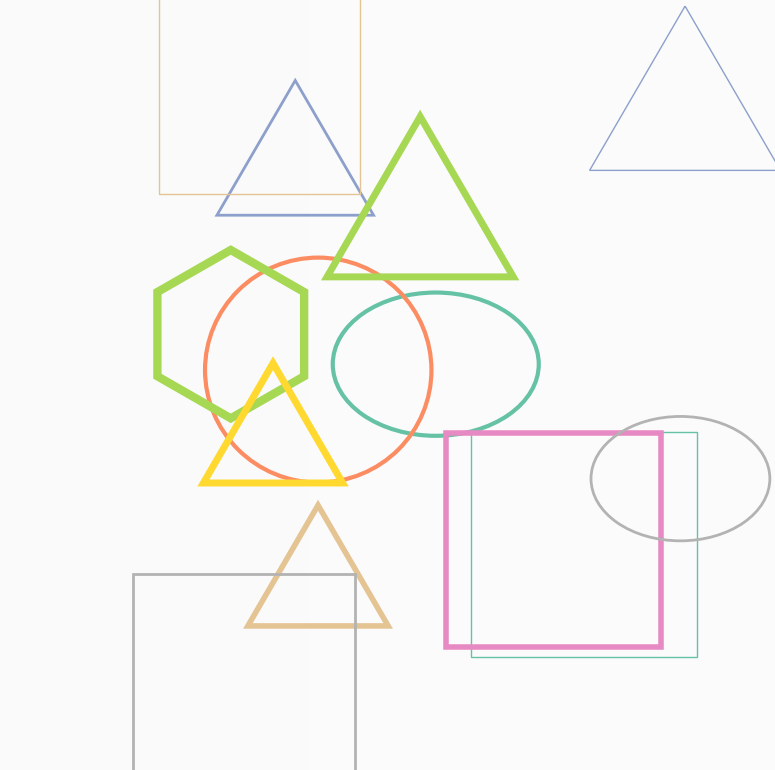[{"shape": "oval", "thickness": 1.5, "radius": 0.66, "center": [0.562, 0.527]}, {"shape": "square", "thickness": 0.5, "radius": 0.73, "center": [0.753, 0.293]}, {"shape": "circle", "thickness": 1.5, "radius": 0.73, "center": [0.411, 0.519]}, {"shape": "triangle", "thickness": 0.5, "radius": 0.71, "center": [0.884, 0.85]}, {"shape": "triangle", "thickness": 1, "radius": 0.58, "center": [0.381, 0.779]}, {"shape": "square", "thickness": 2, "radius": 0.69, "center": [0.714, 0.299]}, {"shape": "triangle", "thickness": 2.5, "radius": 0.69, "center": [0.542, 0.71]}, {"shape": "hexagon", "thickness": 3, "radius": 0.55, "center": [0.298, 0.566]}, {"shape": "triangle", "thickness": 2.5, "radius": 0.52, "center": [0.352, 0.425]}, {"shape": "square", "thickness": 0.5, "radius": 0.65, "center": [0.335, 0.877]}, {"shape": "triangle", "thickness": 2, "radius": 0.52, "center": [0.41, 0.239]}, {"shape": "square", "thickness": 1, "radius": 0.72, "center": [0.315, 0.111]}, {"shape": "oval", "thickness": 1, "radius": 0.58, "center": [0.878, 0.378]}]